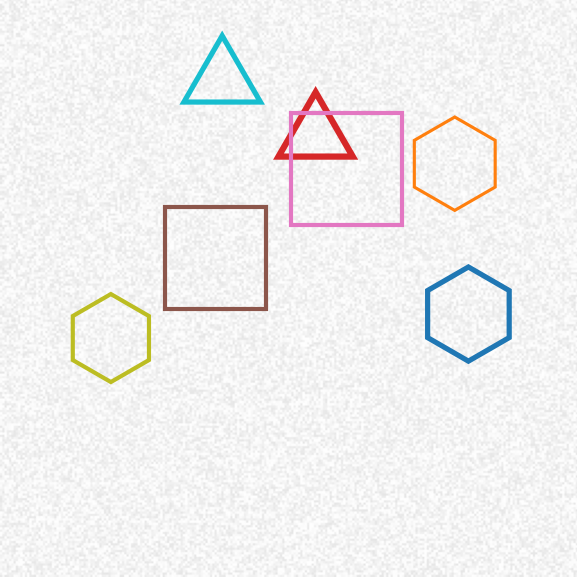[{"shape": "hexagon", "thickness": 2.5, "radius": 0.41, "center": [0.811, 0.455]}, {"shape": "hexagon", "thickness": 1.5, "radius": 0.4, "center": [0.787, 0.716]}, {"shape": "triangle", "thickness": 3, "radius": 0.37, "center": [0.547, 0.765]}, {"shape": "square", "thickness": 2, "radius": 0.44, "center": [0.373, 0.552]}, {"shape": "square", "thickness": 2, "radius": 0.48, "center": [0.6, 0.706]}, {"shape": "hexagon", "thickness": 2, "radius": 0.38, "center": [0.192, 0.414]}, {"shape": "triangle", "thickness": 2.5, "radius": 0.38, "center": [0.385, 0.861]}]